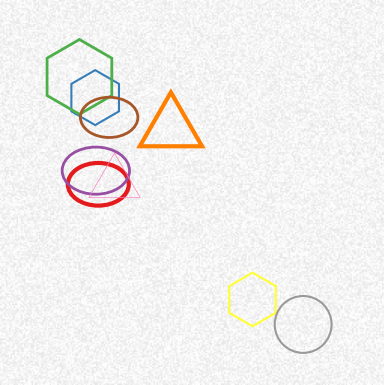[{"shape": "oval", "thickness": 3, "radius": 0.4, "center": [0.255, 0.521]}, {"shape": "hexagon", "thickness": 1.5, "radius": 0.36, "center": [0.247, 0.746]}, {"shape": "hexagon", "thickness": 2, "radius": 0.49, "center": [0.206, 0.8]}, {"shape": "oval", "thickness": 2, "radius": 0.44, "center": [0.249, 0.557]}, {"shape": "triangle", "thickness": 3, "radius": 0.47, "center": [0.444, 0.667]}, {"shape": "hexagon", "thickness": 1.5, "radius": 0.35, "center": [0.656, 0.222]}, {"shape": "oval", "thickness": 2, "radius": 0.37, "center": [0.283, 0.695]}, {"shape": "triangle", "thickness": 0.5, "radius": 0.39, "center": [0.297, 0.525]}, {"shape": "circle", "thickness": 1.5, "radius": 0.37, "center": [0.787, 0.157]}]